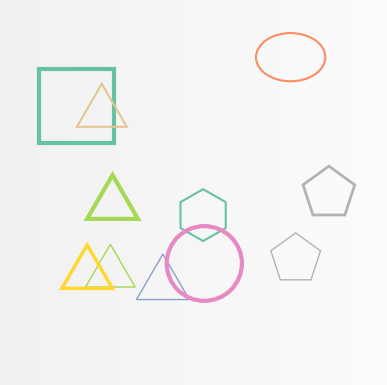[{"shape": "hexagon", "thickness": 1.5, "radius": 0.34, "center": [0.524, 0.441]}, {"shape": "square", "thickness": 3, "radius": 0.48, "center": [0.198, 0.724]}, {"shape": "oval", "thickness": 1.5, "radius": 0.45, "center": [0.75, 0.851]}, {"shape": "triangle", "thickness": 1, "radius": 0.39, "center": [0.42, 0.261]}, {"shape": "circle", "thickness": 3, "radius": 0.49, "center": [0.527, 0.316]}, {"shape": "triangle", "thickness": 3, "radius": 0.38, "center": [0.29, 0.469]}, {"shape": "triangle", "thickness": 1, "radius": 0.37, "center": [0.285, 0.291]}, {"shape": "triangle", "thickness": 2.5, "radius": 0.38, "center": [0.225, 0.289]}, {"shape": "triangle", "thickness": 1.5, "radius": 0.37, "center": [0.263, 0.708]}, {"shape": "pentagon", "thickness": 2, "radius": 0.35, "center": [0.849, 0.498]}, {"shape": "pentagon", "thickness": 1, "radius": 0.34, "center": [0.763, 0.328]}]